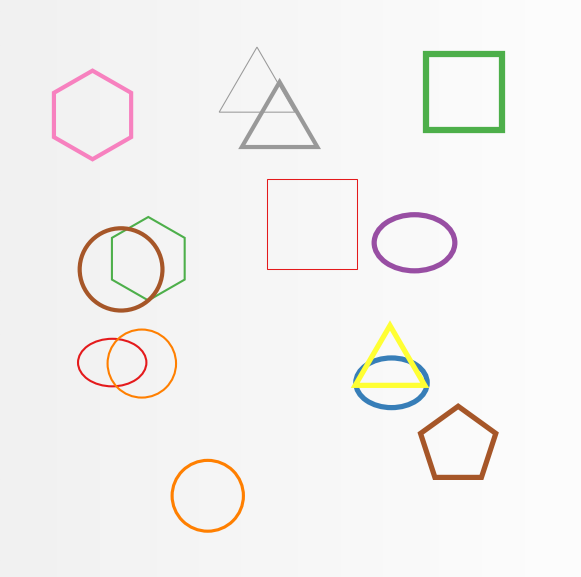[{"shape": "oval", "thickness": 1, "radius": 0.29, "center": [0.193, 0.371]}, {"shape": "square", "thickness": 0.5, "radius": 0.39, "center": [0.536, 0.611]}, {"shape": "oval", "thickness": 2.5, "radius": 0.31, "center": [0.674, 0.336]}, {"shape": "square", "thickness": 3, "radius": 0.33, "center": [0.799, 0.84]}, {"shape": "hexagon", "thickness": 1, "radius": 0.36, "center": [0.255, 0.551]}, {"shape": "oval", "thickness": 2.5, "radius": 0.35, "center": [0.713, 0.579]}, {"shape": "circle", "thickness": 1.5, "radius": 0.31, "center": [0.357, 0.141]}, {"shape": "circle", "thickness": 1, "radius": 0.29, "center": [0.244, 0.37]}, {"shape": "triangle", "thickness": 2.5, "radius": 0.35, "center": [0.671, 0.366]}, {"shape": "pentagon", "thickness": 2.5, "radius": 0.34, "center": [0.788, 0.228]}, {"shape": "circle", "thickness": 2, "radius": 0.36, "center": [0.208, 0.533]}, {"shape": "hexagon", "thickness": 2, "radius": 0.38, "center": [0.159, 0.8]}, {"shape": "triangle", "thickness": 0.5, "radius": 0.38, "center": [0.442, 0.842]}, {"shape": "triangle", "thickness": 2, "radius": 0.38, "center": [0.481, 0.782]}]